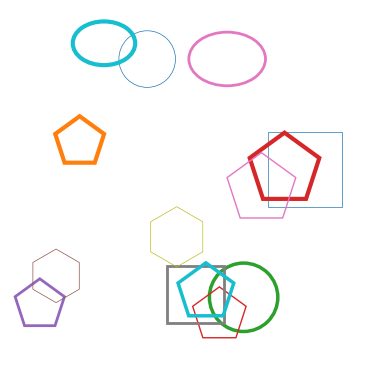[{"shape": "square", "thickness": 0.5, "radius": 0.48, "center": [0.792, 0.56]}, {"shape": "circle", "thickness": 0.5, "radius": 0.37, "center": [0.382, 0.847]}, {"shape": "pentagon", "thickness": 3, "radius": 0.33, "center": [0.207, 0.631]}, {"shape": "circle", "thickness": 2.5, "radius": 0.44, "center": [0.633, 0.228]}, {"shape": "pentagon", "thickness": 1, "radius": 0.36, "center": [0.57, 0.182]}, {"shape": "pentagon", "thickness": 3, "radius": 0.48, "center": [0.739, 0.56]}, {"shape": "pentagon", "thickness": 2, "radius": 0.34, "center": [0.103, 0.209]}, {"shape": "hexagon", "thickness": 0.5, "radius": 0.35, "center": [0.146, 0.284]}, {"shape": "pentagon", "thickness": 1, "radius": 0.47, "center": [0.679, 0.51]}, {"shape": "oval", "thickness": 2, "radius": 0.5, "center": [0.59, 0.847]}, {"shape": "square", "thickness": 2, "radius": 0.37, "center": [0.507, 0.234]}, {"shape": "hexagon", "thickness": 0.5, "radius": 0.39, "center": [0.459, 0.385]}, {"shape": "oval", "thickness": 3, "radius": 0.41, "center": [0.27, 0.888]}, {"shape": "pentagon", "thickness": 2.5, "radius": 0.38, "center": [0.535, 0.241]}]